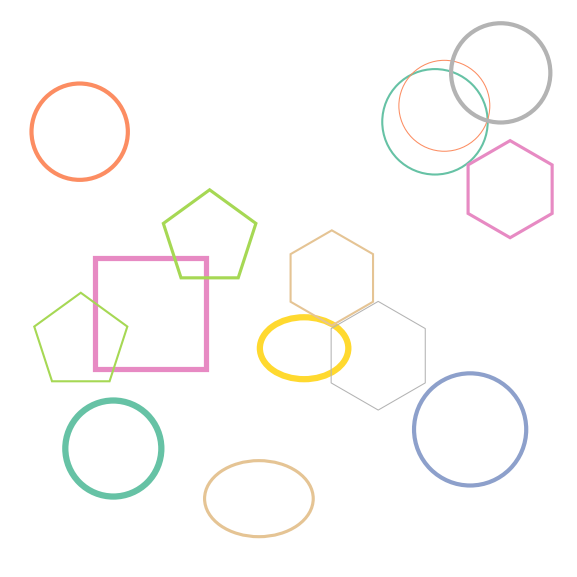[{"shape": "circle", "thickness": 3, "radius": 0.42, "center": [0.196, 0.222]}, {"shape": "circle", "thickness": 1, "radius": 0.46, "center": [0.753, 0.788]}, {"shape": "circle", "thickness": 2, "radius": 0.42, "center": [0.138, 0.771]}, {"shape": "circle", "thickness": 0.5, "radius": 0.39, "center": [0.769, 0.816]}, {"shape": "circle", "thickness": 2, "radius": 0.49, "center": [0.814, 0.256]}, {"shape": "hexagon", "thickness": 1.5, "radius": 0.42, "center": [0.883, 0.672]}, {"shape": "square", "thickness": 2.5, "radius": 0.48, "center": [0.261, 0.456]}, {"shape": "pentagon", "thickness": 1, "radius": 0.42, "center": [0.14, 0.407]}, {"shape": "pentagon", "thickness": 1.5, "radius": 0.42, "center": [0.363, 0.586]}, {"shape": "oval", "thickness": 3, "radius": 0.38, "center": [0.527, 0.396]}, {"shape": "hexagon", "thickness": 1, "radius": 0.41, "center": [0.575, 0.518]}, {"shape": "oval", "thickness": 1.5, "radius": 0.47, "center": [0.448, 0.136]}, {"shape": "circle", "thickness": 2, "radius": 0.43, "center": [0.867, 0.873]}, {"shape": "hexagon", "thickness": 0.5, "radius": 0.47, "center": [0.655, 0.383]}]